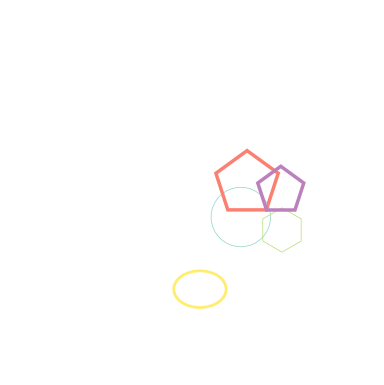[{"shape": "circle", "thickness": 0.5, "radius": 0.39, "center": [0.626, 0.436]}, {"shape": "pentagon", "thickness": 2.5, "radius": 0.43, "center": [0.642, 0.524]}, {"shape": "hexagon", "thickness": 0.5, "radius": 0.29, "center": [0.732, 0.403]}, {"shape": "pentagon", "thickness": 2.5, "radius": 0.31, "center": [0.729, 0.505]}, {"shape": "oval", "thickness": 2, "radius": 0.34, "center": [0.519, 0.249]}]